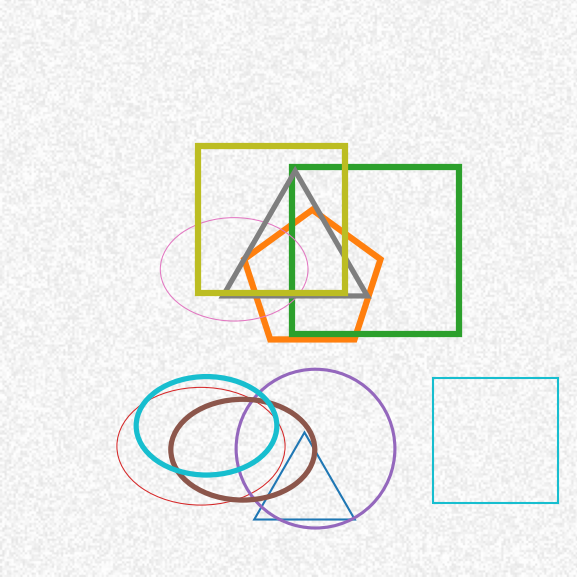[{"shape": "triangle", "thickness": 1, "radius": 0.5, "center": [0.527, 0.15]}, {"shape": "pentagon", "thickness": 3, "radius": 0.62, "center": [0.541, 0.512]}, {"shape": "square", "thickness": 3, "radius": 0.72, "center": [0.65, 0.566]}, {"shape": "oval", "thickness": 0.5, "radius": 0.73, "center": [0.348, 0.226]}, {"shape": "circle", "thickness": 1.5, "radius": 0.69, "center": [0.546, 0.222]}, {"shape": "oval", "thickness": 2.5, "radius": 0.62, "center": [0.42, 0.22]}, {"shape": "oval", "thickness": 0.5, "radius": 0.64, "center": [0.405, 0.533]}, {"shape": "triangle", "thickness": 2.5, "radius": 0.72, "center": [0.511, 0.559]}, {"shape": "square", "thickness": 3, "radius": 0.64, "center": [0.47, 0.618]}, {"shape": "oval", "thickness": 2.5, "radius": 0.61, "center": [0.358, 0.262]}, {"shape": "square", "thickness": 1, "radius": 0.54, "center": [0.859, 0.236]}]